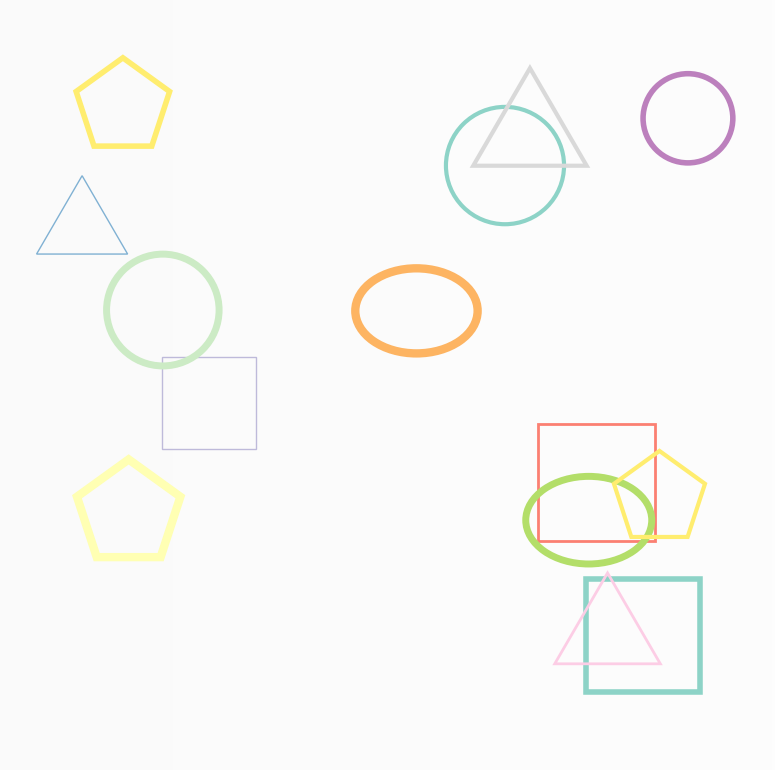[{"shape": "circle", "thickness": 1.5, "radius": 0.38, "center": [0.652, 0.785]}, {"shape": "square", "thickness": 2, "radius": 0.37, "center": [0.83, 0.175]}, {"shape": "pentagon", "thickness": 3, "radius": 0.35, "center": [0.166, 0.333]}, {"shape": "square", "thickness": 0.5, "radius": 0.3, "center": [0.27, 0.476]}, {"shape": "square", "thickness": 1, "radius": 0.38, "center": [0.77, 0.373]}, {"shape": "triangle", "thickness": 0.5, "radius": 0.34, "center": [0.106, 0.704]}, {"shape": "oval", "thickness": 3, "radius": 0.39, "center": [0.537, 0.596]}, {"shape": "oval", "thickness": 2.5, "radius": 0.41, "center": [0.76, 0.324]}, {"shape": "triangle", "thickness": 1, "radius": 0.39, "center": [0.784, 0.177]}, {"shape": "triangle", "thickness": 1.5, "radius": 0.42, "center": [0.684, 0.827]}, {"shape": "circle", "thickness": 2, "radius": 0.29, "center": [0.888, 0.846]}, {"shape": "circle", "thickness": 2.5, "radius": 0.36, "center": [0.21, 0.597]}, {"shape": "pentagon", "thickness": 1.5, "radius": 0.31, "center": [0.851, 0.353]}, {"shape": "pentagon", "thickness": 2, "radius": 0.32, "center": [0.159, 0.862]}]